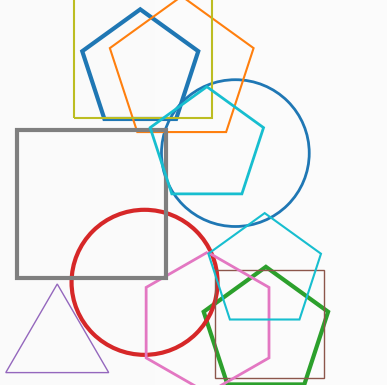[{"shape": "pentagon", "thickness": 3, "radius": 0.79, "center": [0.362, 0.818]}, {"shape": "circle", "thickness": 2, "radius": 0.95, "center": [0.607, 0.602]}, {"shape": "pentagon", "thickness": 1.5, "radius": 0.98, "center": [0.469, 0.815]}, {"shape": "pentagon", "thickness": 3, "radius": 0.84, "center": [0.686, 0.138]}, {"shape": "circle", "thickness": 3, "radius": 0.94, "center": [0.373, 0.267]}, {"shape": "triangle", "thickness": 1, "radius": 0.77, "center": [0.148, 0.109]}, {"shape": "square", "thickness": 1, "radius": 0.7, "center": [0.696, 0.158]}, {"shape": "hexagon", "thickness": 2, "radius": 0.92, "center": [0.536, 0.162]}, {"shape": "square", "thickness": 3, "radius": 0.96, "center": [0.236, 0.47]}, {"shape": "square", "thickness": 1.5, "radius": 0.89, "center": [0.37, 0.871]}, {"shape": "pentagon", "thickness": 2, "radius": 0.77, "center": [0.534, 0.621]}, {"shape": "pentagon", "thickness": 1.5, "radius": 0.76, "center": [0.683, 0.294]}]